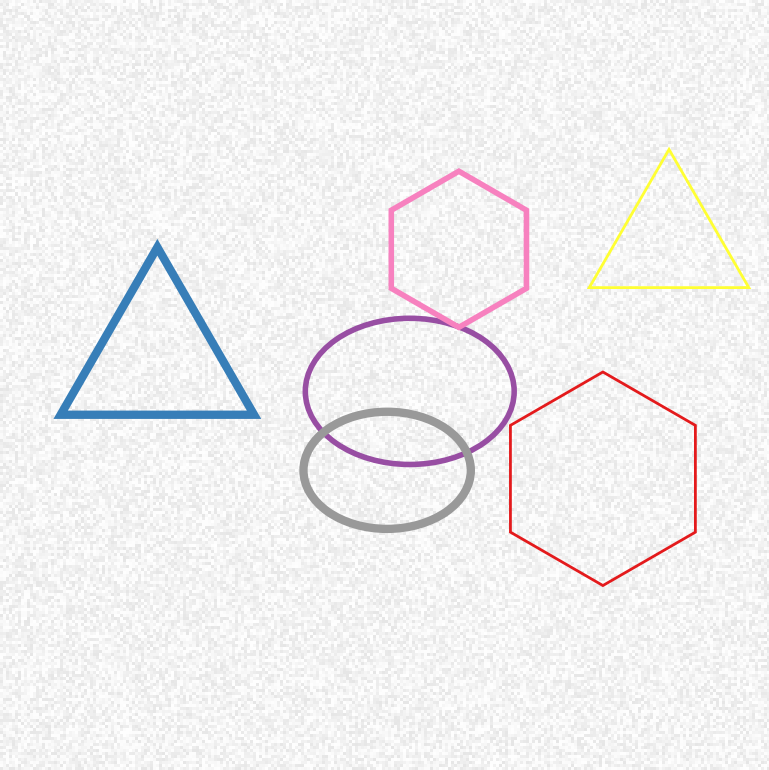[{"shape": "hexagon", "thickness": 1, "radius": 0.69, "center": [0.783, 0.378]}, {"shape": "triangle", "thickness": 3, "radius": 0.73, "center": [0.204, 0.534]}, {"shape": "oval", "thickness": 2, "radius": 0.68, "center": [0.532, 0.492]}, {"shape": "triangle", "thickness": 1, "radius": 0.6, "center": [0.869, 0.686]}, {"shape": "hexagon", "thickness": 2, "radius": 0.51, "center": [0.596, 0.676]}, {"shape": "oval", "thickness": 3, "radius": 0.54, "center": [0.503, 0.389]}]